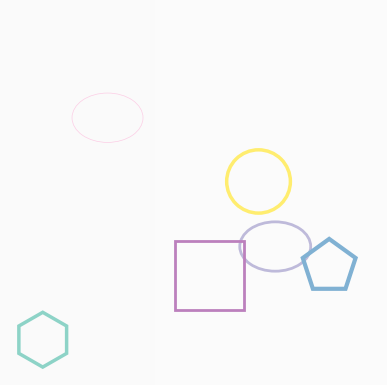[{"shape": "hexagon", "thickness": 2.5, "radius": 0.36, "center": [0.11, 0.118]}, {"shape": "oval", "thickness": 2, "radius": 0.46, "center": [0.71, 0.36]}, {"shape": "pentagon", "thickness": 3, "radius": 0.36, "center": [0.85, 0.308]}, {"shape": "oval", "thickness": 0.5, "radius": 0.46, "center": [0.277, 0.694]}, {"shape": "square", "thickness": 2, "radius": 0.45, "center": [0.541, 0.285]}, {"shape": "circle", "thickness": 2.5, "radius": 0.41, "center": [0.667, 0.529]}]